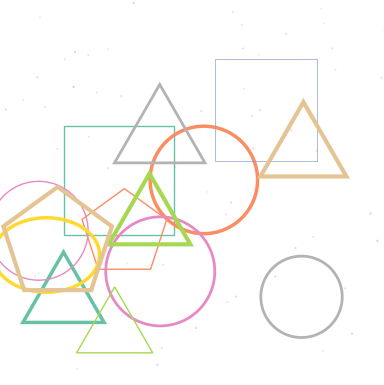[{"shape": "triangle", "thickness": 2.5, "radius": 0.61, "center": [0.165, 0.223]}, {"shape": "square", "thickness": 1, "radius": 0.71, "center": [0.31, 0.531]}, {"shape": "pentagon", "thickness": 1, "radius": 0.58, "center": [0.323, 0.394]}, {"shape": "circle", "thickness": 2.5, "radius": 0.7, "center": [0.53, 0.533]}, {"shape": "square", "thickness": 0.5, "radius": 0.66, "center": [0.69, 0.715]}, {"shape": "circle", "thickness": 2, "radius": 0.71, "center": [0.416, 0.295]}, {"shape": "circle", "thickness": 1, "radius": 0.64, "center": [0.1, 0.401]}, {"shape": "triangle", "thickness": 1, "radius": 0.57, "center": [0.298, 0.141]}, {"shape": "triangle", "thickness": 3, "radius": 0.61, "center": [0.388, 0.427]}, {"shape": "oval", "thickness": 2.5, "radius": 0.69, "center": [0.121, 0.338]}, {"shape": "triangle", "thickness": 3, "radius": 0.64, "center": [0.788, 0.606]}, {"shape": "pentagon", "thickness": 3, "radius": 0.74, "center": [0.15, 0.366]}, {"shape": "triangle", "thickness": 2, "radius": 0.68, "center": [0.415, 0.645]}, {"shape": "circle", "thickness": 2, "radius": 0.53, "center": [0.783, 0.229]}]